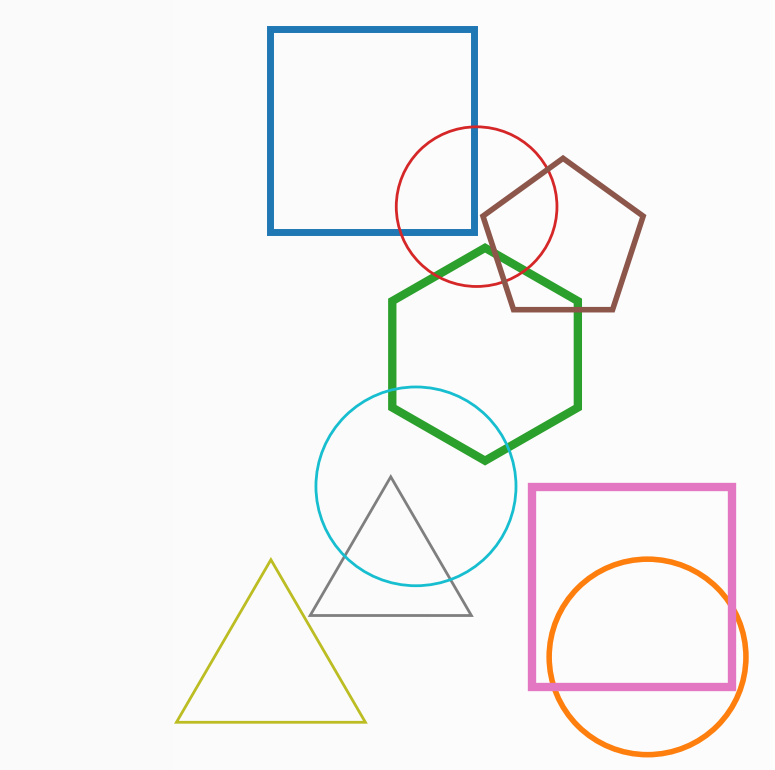[{"shape": "square", "thickness": 2.5, "radius": 0.66, "center": [0.48, 0.83]}, {"shape": "circle", "thickness": 2, "radius": 0.63, "center": [0.836, 0.147]}, {"shape": "hexagon", "thickness": 3, "radius": 0.69, "center": [0.626, 0.54]}, {"shape": "circle", "thickness": 1, "radius": 0.52, "center": [0.615, 0.732]}, {"shape": "pentagon", "thickness": 2, "radius": 0.54, "center": [0.727, 0.686]}, {"shape": "square", "thickness": 3, "radius": 0.65, "center": [0.816, 0.238]}, {"shape": "triangle", "thickness": 1, "radius": 0.6, "center": [0.504, 0.261]}, {"shape": "triangle", "thickness": 1, "radius": 0.7, "center": [0.35, 0.132]}, {"shape": "circle", "thickness": 1, "radius": 0.65, "center": [0.537, 0.368]}]